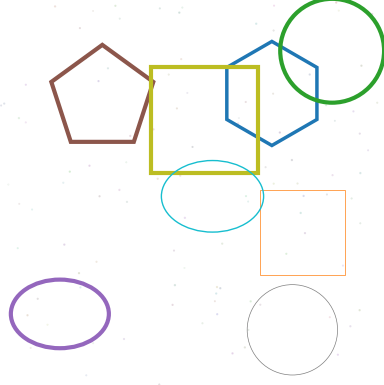[{"shape": "hexagon", "thickness": 2.5, "radius": 0.68, "center": [0.706, 0.757]}, {"shape": "square", "thickness": 0.5, "radius": 0.55, "center": [0.786, 0.397]}, {"shape": "circle", "thickness": 3, "radius": 0.67, "center": [0.863, 0.868]}, {"shape": "oval", "thickness": 3, "radius": 0.64, "center": [0.155, 0.185]}, {"shape": "pentagon", "thickness": 3, "radius": 0.7, "center": [0.266, 0.744]}, {"shape": "circle", "thickness": 0.5, "radius": 0.59, "center": [0.759, 0.143]}, {"shape": "square", "thickness": 3, "radius": 0.69, "center": [0.531, 0.689]}, {"shape": "oval", "thickness": 1, "radius": 0.66, "center": [0.552, 0.49]}]